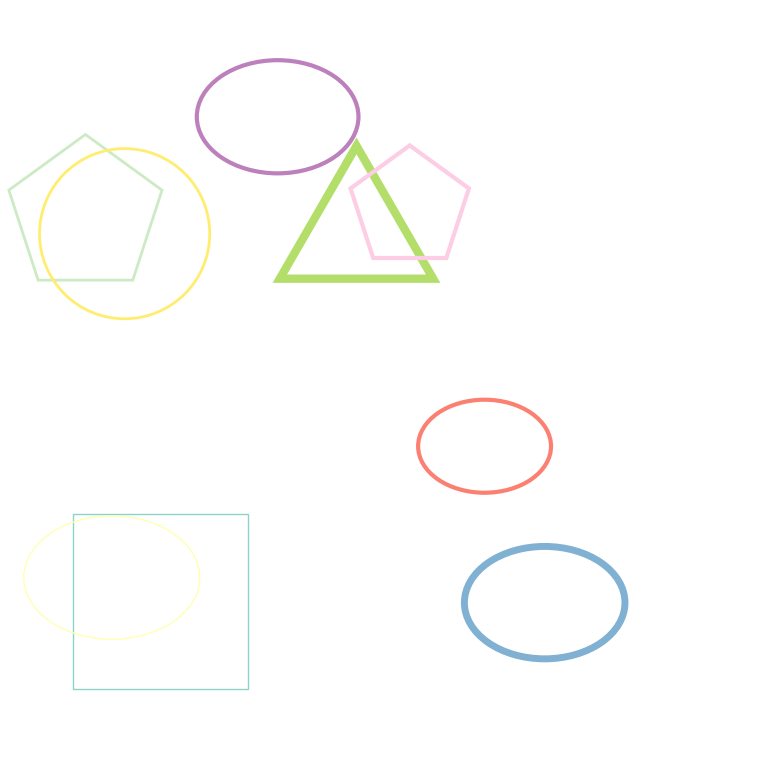[{"shape": "square", "thickness": 0.5, "radius": 0.57, "center": [0.209, 0.219]}, {"shape": "oval", "thickness": 0.5, "radius": 0.57, "center": [0.145, 0.25]}, {"shape": "oval", "thickness": 1.5, "radius": 0.43, "center": [0.629, 0.42]}, {"shape": "oval", "thickness": 2.5, "radius": 0.52, "center": [0.707, 0.217]}, {"shape": "triangle", "thickness": 3, "radius": 0.58, "center": [0.463, 0.696]}, {"shape": "pentagon", "thickness": 1.5, "radius": 0.4, "center": [0.532, 0.73]}, {"shape": "oval", "thickness": 1.5, "radius": 0.52, "center": [0.361, 0.848]}, {"shape": "pentagon", "thickness": 1, "radius": 0.52, "center": [0.111, 0.721]}, {"shape": "circle", "thickness": 1, "radius": 0.55, "center": [0.162, 0.696]}]